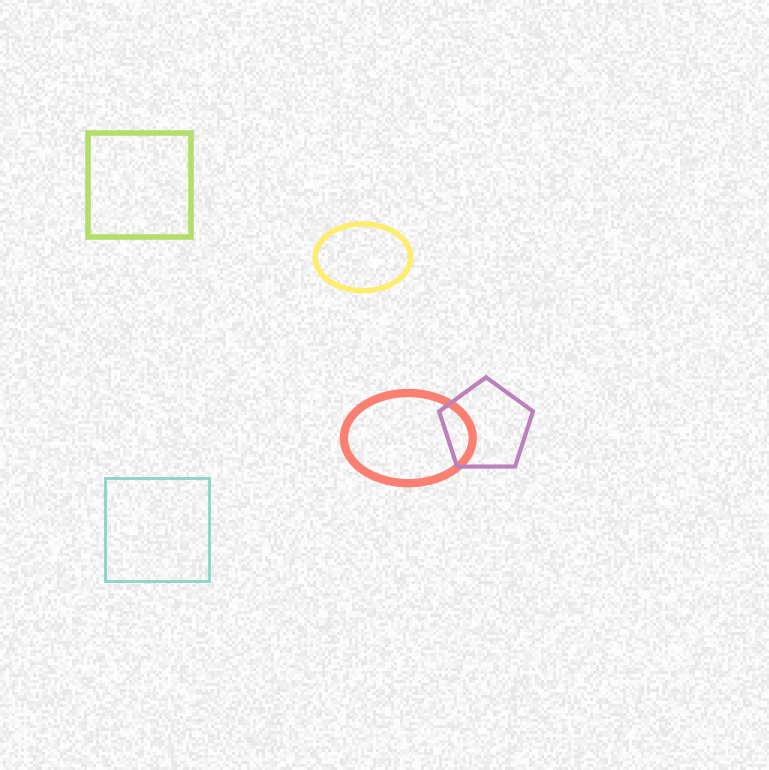[{"shape": "square", "thickness": 1, "radius": 0.34, "center": [0.204, 0.312]}, {"shape": "oval", "thickness": 3, "radius": 0.42, "center": [0.53, 0.431]}, {"shape": "square", "thickness": 2, "radius": 0.34, "center": [0.181, 0.76]}, {"shape": "pentagon", "thickness": 1.5, "radius": 0.32, "center": [0.631, 0.446]}, {"shape": "oval", "thickness": 2, "radius": 0.31, "center": [0.471, 0.666]}]